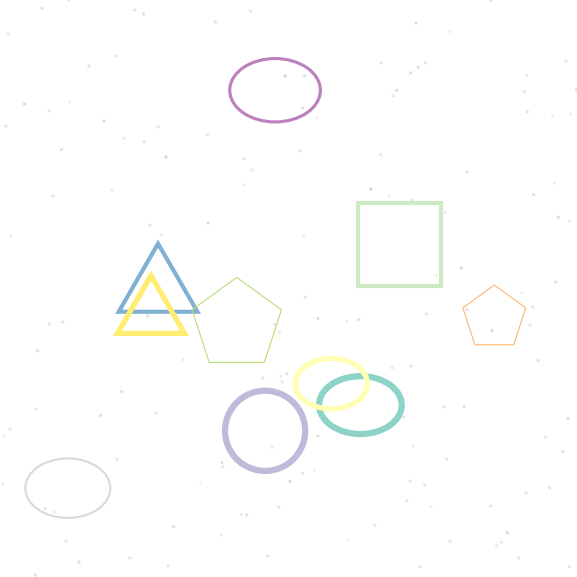[{"shape": "oval", "thickness": 3, "radius": 0.36, "center": [0.624, 0.298]}, {"shape": "oval", "thickness": 2.5, "radius": 0.31, "center": [0.574, 0.335]}, {"shape": "circle", "thickness": 3, "radius": 0.35, "center": [0.459, 0.253]}, {"shape": "triangle", "thickness": 2, "radius": 0.39, "center": [0.274, 0.499]}, {"shape": "pentagon", "thickness": 0.5, "radius": 0.29, "center": [0.856, 0.448]}, {"shape": "pentagon", "thickness": 0.5, "radius": 0.41, "center": [0.41, 0.437]}, {"shape": "oval", "thickness": 1, "radius": 0.37, "center": [0.117, 0.154]}, {"shape": "oval", "thickness": 1.5, "radius": 0.39, "center": [0.476, 0.843]}, {"shape": "square", "thickness": 2, "radius": 0.36, "center": [0.691, 0.576]}, {"shape": "triangle", "thickness": 2.5, "radius": 0.33, "center": [0.261, 0.455]}]